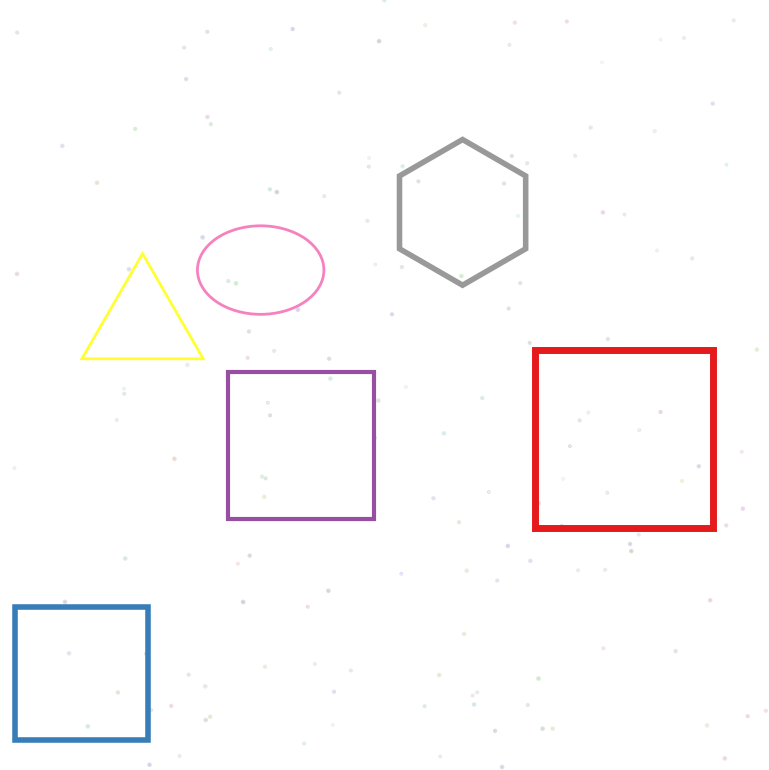[{"shape": "square", "thickness": 2.5, "radius": 0.58, "center": [0.811, 0.43]}, {"shape": "square", "thickness": 2, "radius": 0.43, "center": [0.106, 0.125]}, {"shape": "square", "thickness": 1.5, "radius": 0.48, "center": [0.391, 0.421]}, {"shape": "triangle", "thickness": 1, "radius": 0.46, "center": [0.185, 0.58]}, {"shape": "oval", "thickness": 1, "radius": 0.41, "center": [0.339, 0.649]}, {"shape": "hexagon", "thickness": 2, "radius": 0.47, "center": [0.601, 0.724]}]